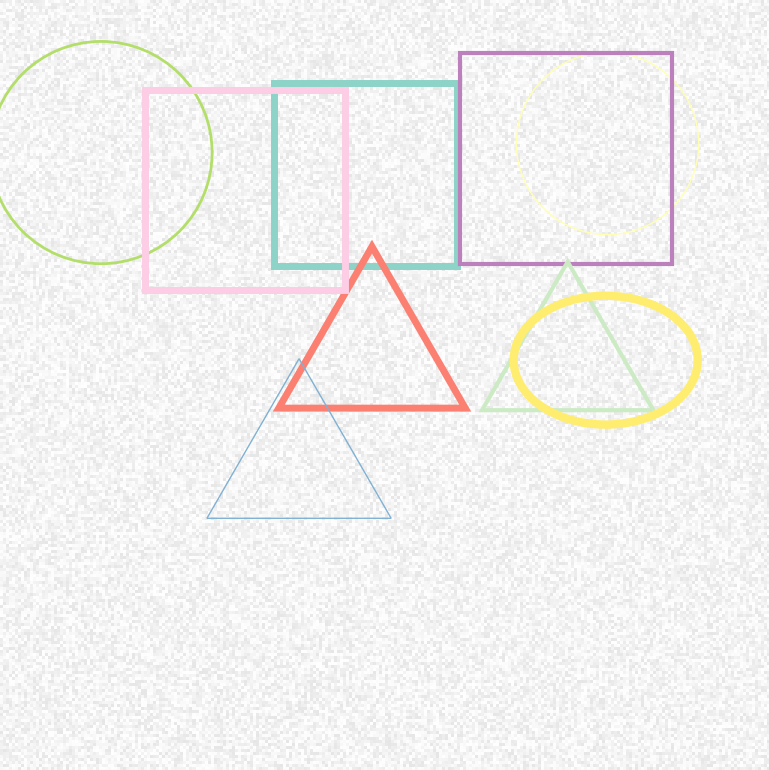[{"shape": "square", "thickness": 2.5, "radius": 0.6, "center": [0.475, 0.774]}, {"shape": "circle", "thickness": 0.5, "radius": 0.59, "center": [0.789, 0.814]}, {"shape": "triangle", "thickness": 2.5, "radius": 0.7, "center": [0.483, 0.54]}, {"shape": "triangle", "thickness": 0.5, "radius": 0.69, "center": [0.388, 0.396]}, {"shape": "circle", "thickness": 1, "radius": 0.72, "center": [0.131, 0.802]}, {"shape": "square", "thickness": 2.5, "radius": 0.65, "center": [0.318, 0.754]}, {"shape": "square", "thickness": 1.5, "radius": 0.69, "center": [0.735, 0.794]}, {"shape": "triangle", "thickness": 1.5, "radius": 0.64, "center": [0.737, 0.532]}, {"shape": "oval", "thickness": 3, "radius": 0.6, "center": [0.787, 0.532]}]